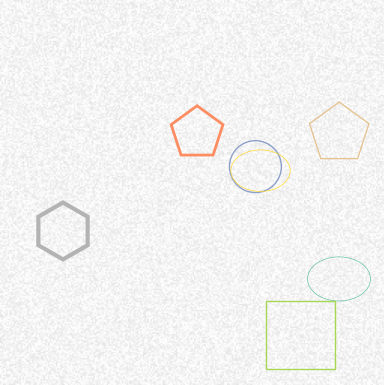[{"shape": "oval", "thickness": 0.5, "radius": 0.41, "center": [0.88, 0.276]}, {"shape": "pentagon", "thickness": 2, "radius": 0.35, "center": [0.512, 0.654]}, {"shape": "circle", "thickness": 1, "radius": 0.34, "center": [0.663, 0.567]}, {"shape": "square", "thickness": 1, "radius": 0.45, "center": [0.781, 0.13]}, {"shape": "oval", "thickness": 0.5, "radius": 0.39, "center": [0.677, 0.557]}, {"shape": "pentagon", "thickness": 1, "radius": 0.41, "center": [0.881, 0.654]}, {"shape": "hexagon", "thickness": 3, "radius": 0.37, "center": [0.164, 0.4]}]